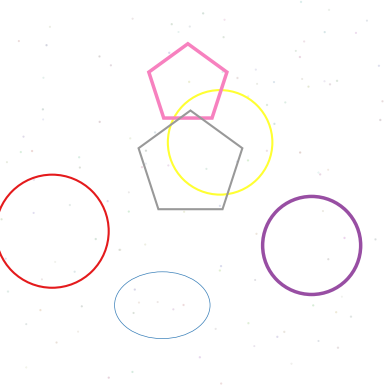[{"shape": "circle", "thickness": 1.5, "radius": 0.73, "center": [0.135, 0.399]}, {"shape": "oval", "thickness": 0.5, "radius": 0.62, "center": [0.422, 0.207]}, {"shape": "circle", "thickness": 2.5, "radius": 0.64, "center": [0.809, 0.362]}, {"shape": "circle", "thickness": 1.5, "radius": 0.68, "center": [0.572, 0.63]}, {"shape": "pentagon", "thickness": 2.5, "radius": 0.53, "center": [0.488, 0.78]}, {"shape": "pentagon", "thickness": 1.5, "radius": 0.71, "center": [0.495, 0.571]}]